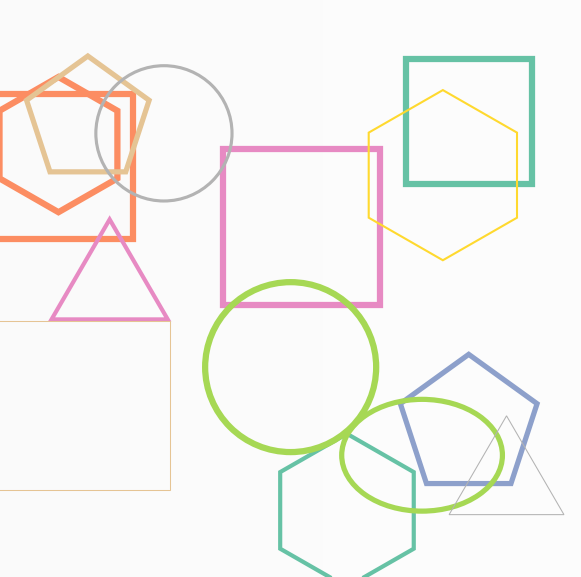[{"shape": "hexagon", "thickness": 2, "radius": 0.66, "center": [0.597, 0.115]}, {"shape": "square", "thickness": 3, "radius": 0.54, "center": [0.807, 0.789]}, {"shape": "hexagon", "thickness": 3, "radius": 0.59, "center": [0.101, 0.749]}, {"shape": "square", "thickness": 3, "radius": 0.63, "center": [0.103, 0.71]}, {"shape": "pentagon", "thickness": 2.5, "radius": 0.62, "center": [0.806, 0.262]}, {"shape": "triangle", "thickness": 2, "radius": 0.58, "center": [0.189, 0.504]}, {"shape": "square", "thickness": 3, "radius": 0.68, "center": [0.518, 0.606]}, {"shape": "circle", "thickness": 3, "radius": 0.74, "center": [0.5, 0.363]}, {"shape": "oval", "thickness": 2.5, "radius": 0.69, "center": [0.726, 0.211]}, {"shape": "hexagon", "thickness": 1, "radius": 0.74, "center": [0.762, 0.696]}, {"shape": "square", "thickness": 0.5, "radius": 0.73, "center": [0.145, 0.297]}, {"shape": "pentagon", "thickness": 2.5, "radius": 0.55, "center": [0.151, 0.791]}, {"shape": "circle", "thickness": 1.5, "radius": 0.59, "center": [0.282, 0.768]}, {"shape": "triangle", "thickness": 0.5, "radius": 0.57, "center": [0.871, 0.165]}]